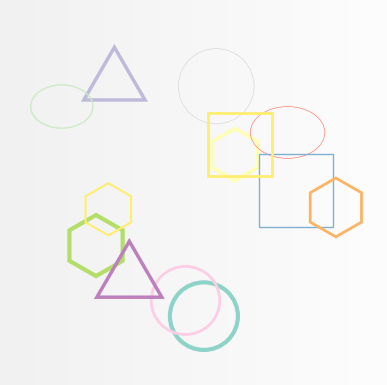[{"shape": "circle", "thickness": 3, "radius": 0.44, "center": [0.526, 0.179]}, {"shape": "hexagon", "thickness": 2.5, "radius": 0.34, "center": [0.607, 0.599]}, {"shape": "triangle", "thickness": 2.5, "radius": 0.46, "center": [0.295, 0.786]}, {"shape": "oval", "thickness": 0.5, "radius": 0.48, "center": [0.742, 0.656]}, {"shape": "square", "thickness": 1, "radius": 0.48, "center": [0.764, 0.505]}, {"shape": "hexagon", "thickness": 2, "radius": 0.38, "center": [0.867, 0.461]}, {"shape": "hexagon", "thickness": 3, "radius": 0.4, "center": [0.248, 0.362]}, {"shape": "circle", "thickness": 2, "radius": 0.44, "center": [0.479, 0.22]}, {"shape": "circle", "thickness": 0.5, "radius": 0.49, "center": [0.558, 0.776]}, {"shape": "triangle", "thickness": 2.5, "radius": 0.48, "center": [0.334, 0.276]}, {"shape": "oval", "thickness": 1, "radius": 0.4, "center": [0.159, 0.723]}, {"shape": "square", "thickness": 2, "radius": 0.42, "center": [0.619, 0.625]}, {"shape": "hexagon", "thickness": 1.5, "radius": 0.34, "center": [0.28, 0.456]}]